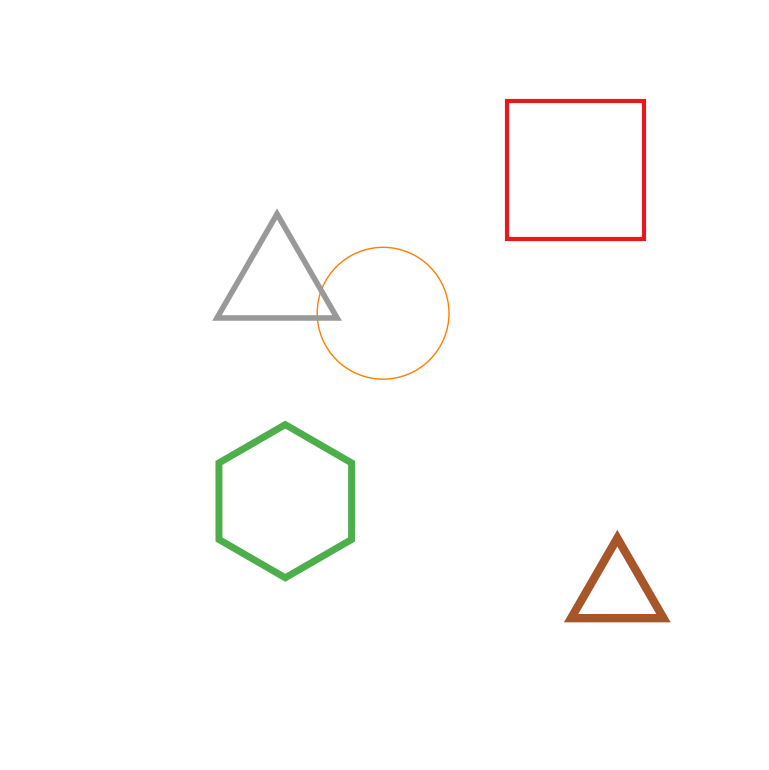[{"shape": "square", "thickness": 1.5, "radius": 0.45, "center": [0.747, 0.779]}, {"shape": "hexagon", "thickness": 2.5, "radius": 0.5, "center": [0.37, 0.349]}, {"shape": "circle", "thickness": 0.5, "radius": 0.43, "center": [0.498, 0.593]}, {"shape": "triangle", "thickness": 3, "radius": 0.35, "center": [0.802, 0.232]}, {"shape": "triangle", "thickness": 2, "radius": 0.45, "center": [0.36, 0.632]}]